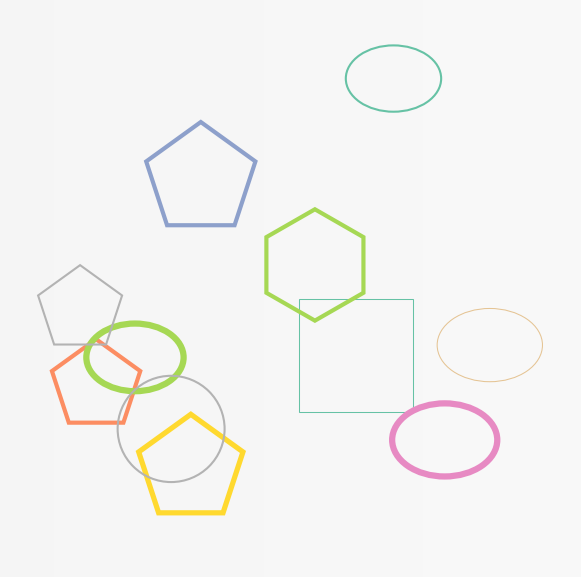[{"shape": "square", "thickness": 0.5, "radius": 0.49, "center": [0.613, 0.384]}, {"shape": "oval", "thickness": 1, "radius": 0.41, "center": [0.677, 0.863]}, {"shape": "pentagon", "thickness": 2, "radius": 0.4, "center": [0.165, 0.332]}, {"shape": "pentagon", "thickness": 2, "radius": 0.49, "center": [0.345, 0.689]}, {"shape": "oval", "thickness": 3, "radius": 0.45, "center": [0.765, 0.237]}, {"shape": "hexagon", "thickness": 2, "radius": 0.48, "center": [0.542, 0.54]}, {"shape": "oval", "thickness": 3, "radius": 0.42, "center": [0.232, 0.38]}, {"shape": "pentagon", "thickness": 2.5, "radius": 0.47, "center": [0.328, 0.187]}, {"shape": "oval", "thickness": 0.5, "radius": 0.45, "center": [0.843, 0.402]}, {"shape": "circle", "thickness": 1, "radius": 0.46, "center": [0.294, 0.256]}, {"shape": "pentagon", "thickness": 1, "radius": 0.38, "center": [0.138, 0.464]}]